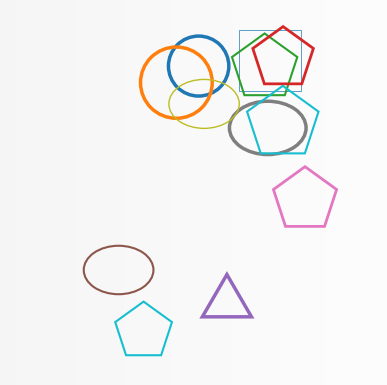[{"shape": "square", "thickness": 0.5, "radius": 0.4, "center": [0.697, 0.842]}, {"shape": "circle", "thickness": 2.5, "radius": 0.39, "center": [0.513, 0.828]}, {"shape": "circle", "thickness": 2.5, "radius": 0.46, "center": [0.455, 0.785]}, {"shape": "pentagon", "thickness": 1.5, "radius": 0.44, "center": [0.683, 0.824]}, {"shape": "pentagon", "thickness": 2, "radius": 0.41, "center": [0.731, 0.849]}, {"shape": "triangle", "thickness": 2.5, "radius": 0.37, "center": [0.586, 0.214]}, {"shape": "oval", "thickness": 1.5, "radius": 0.45, "center": [0.306, 0.299]}, {"shape": "pentagon", "thickness": 2, "radius": 0.43, "center": [0.787, 0.481]}, {"shape": "oval", "thickness": 2.5, "radius": 0.49, "center": [0.691, 0.668]}, {"shape": "oval", "thickness": 1, "radius": 0.45, "center": [0.527, 0.73]}, {"shape": "pentagon", "thickness": 1.5, "radius": 0.38, "center": [0.371, 0.14]}, {"shape": "pentagon", "thickness": 1.5, "radius": 0.48, "center": [0.73, 0.68]}]